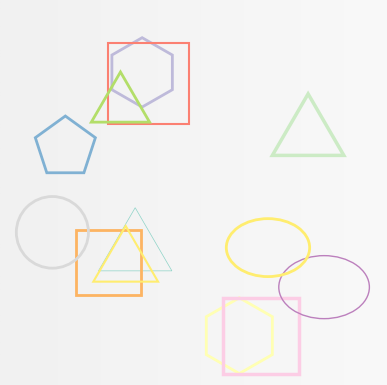[{"shape": "triangle", "thickness": 0.5, "radius": 0.55, "center": [0.349, 0.351]}, {"shape": "hexagon", "thickness": 2, "radius": 0.49, "center": [0.618, 0.128]}, {"shape": "hexagon", "thickness": 2, "radius": 0.45, "center": [0.367, 0.812]}, {"shape": "square", "thickness": 1.5, "radius": 0.53, "center": [0.384, 0.782]}, {"shape": "pentagon", "thickness": 2, "radius": 0.41, "center": [0.169, 0.617]}, {"shape": "square", "thickness": 2, "radius": 0.42, "center": [0.281, 0.318]}, {"shape": "triangle", "thickness": 2, "radius": 0.43, "center": [0.311, 0.726]}, {"shape": "square", "thickness": 2.5, "radius": 0.49, "center": [0.673, 0.127]}, {"shape": "circle", "thickness": 2, "radius": 0.47, "center": [0.135, 0.397]}, {"shape": "oval", "thickness": 1, "radius": 0.58, "center": [0.836, 0.254]}, {"shape": "triangle", "thickness": 2.5, "radius": 0.53, "center": [0.795, 0.65]}, {"shape": "triangle", "thickness": 1.5, "radius": 0.48, "center": [0.324, 0.317]}, {"shape": "oval", "thickness": 2, "radius": 0.54, "center": [0.692, 0.357]}]